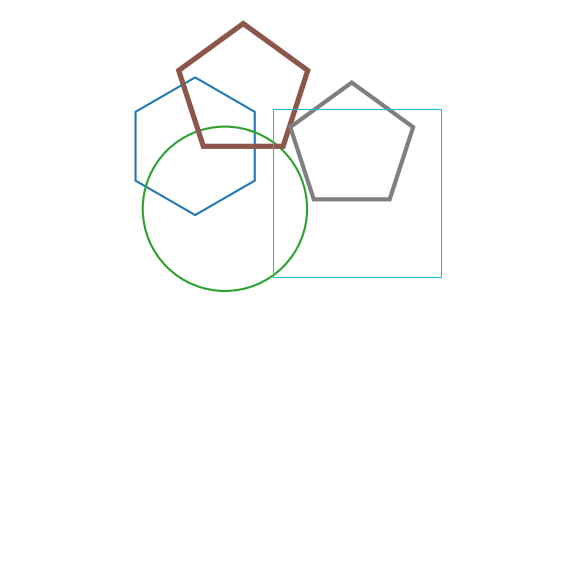[{"shape": "hexagon", "thickness": 1, "radius": 0.6, "center": [0.338, 0.746]}, {"shape": "circle", "thickness": 1, "radius": 0.71, "center": [0.389, 0.638]}, {"shape": "pentagon", "thickness": 2.5, "radius": 0.59, "center": [0.421, 0.841]}, {"shape": "pentagon", "thickness": 2, "radius": 0.56, "center": [0.609, 0.744]}, {"shape": "square", "thickness": 0.5, "radius": 0.73, "center": [0.618, 0.665]}]